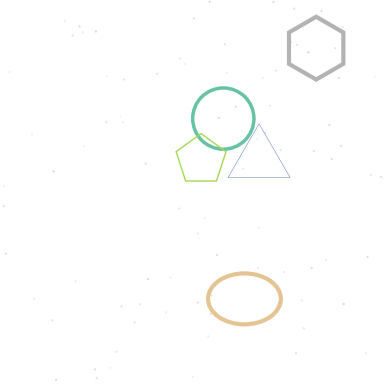[{"shape": "circle", "thickness": 2.5, "radius": 0.4, "center": [0.58, 0.692]}, {"shape": "triangle", "thickness": 0.5, "radius": 0.47, "center": [0.673, 0.585]}, {"shape": "pentagon", "thickness": 1, "radius": 0.34, "center": [0.522, 0.585]}, {"shape": "oval", "thickness": 3, "radius": 0.47, "center": [0.635, 0.224]}, {"shape": "hexagon", "thickness": 3, "radius": 0.41, "center": [0.821, 0.875]}]